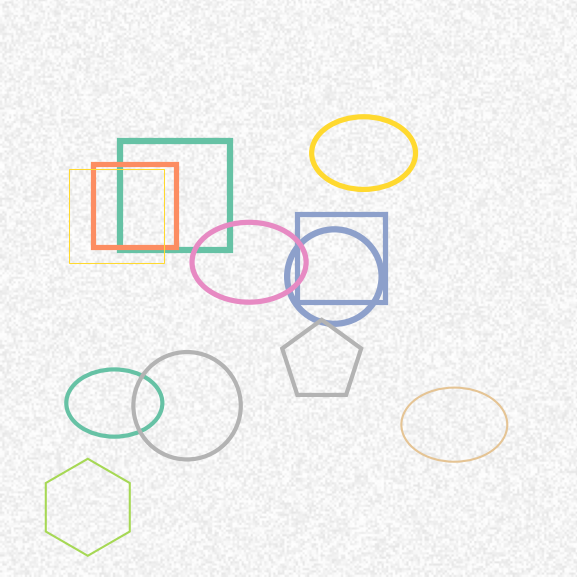[{"shape": "oval", "thickness": 2, "radius": 0.42, "center": [0.198, 0.301]}, {"shape": "square", "thickness": 3, "radius": 0.47, "center": [0.303, 0.661]}, {"shape": "square", "thickness": 2.5, "radius": 0.36, "center": [0.233, 0.644]}, {"shape": "square", "thickness": 2.5, "radius": 0.38, "center": [0.591, 0.553]}, {"shape": "circle", "thickness": 3, "radius": 0.41, "center": [0.579, 0.52]}, {"shape": "oval", "thickness": 2.5, "radius": 0.49, "center": [0.431, 0.545]}, {"shape": "hexagon", "thickness": 1, "radius": 0.42, "center": [0.152, 0.121]}, {"shape": "oval", "thickness": 2.5, "radius": 0.45, "center": [0.63, 0.734]}, {"shape": "square", "thickness": 0.5, "radius": 0.41, "center": [0.202, 0.626]}, {"shape": "oval", "thickness": 1, "radius": 0.46, "center": [0.787, 0.264]}, {"shape": "circle", "thickness": 2, "radius": 0.47, "center": [0.324, 0.297]}, {"shape": "pentagon", "thickness": 2, "radius": 0.36, "center": [0.557, 0.373]}]